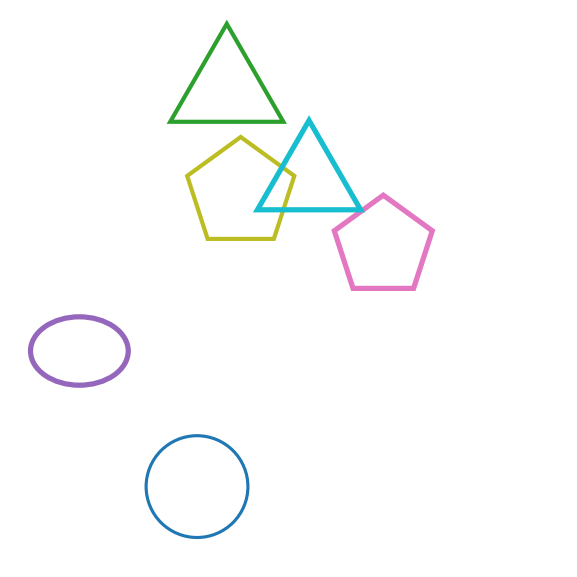[{"shape": "circle", "thickness": 1.5, "radius": 0.44, "center": [0.341, 0.157]}, {"shape": "triangle", "thickness": 2, "radius": 0.57, "center": [0.393, 0.845]}, {"shape": "oval", "thickness": 2.5, "radius": 0.42, "center": [0.137, 0.391]}, {"shape": "pentagon", "thickness": 2.5, "radius": 0.45, "center": [0.664, 0.572]}, {"shape": "pentagon", "thickness": 2, "radius": 0.49, "center": [0.417, 0.664]}, {"shape": "triangle", "thickness": 2.5, "radius": 0.52, "center": [0.535, 0.687]}]